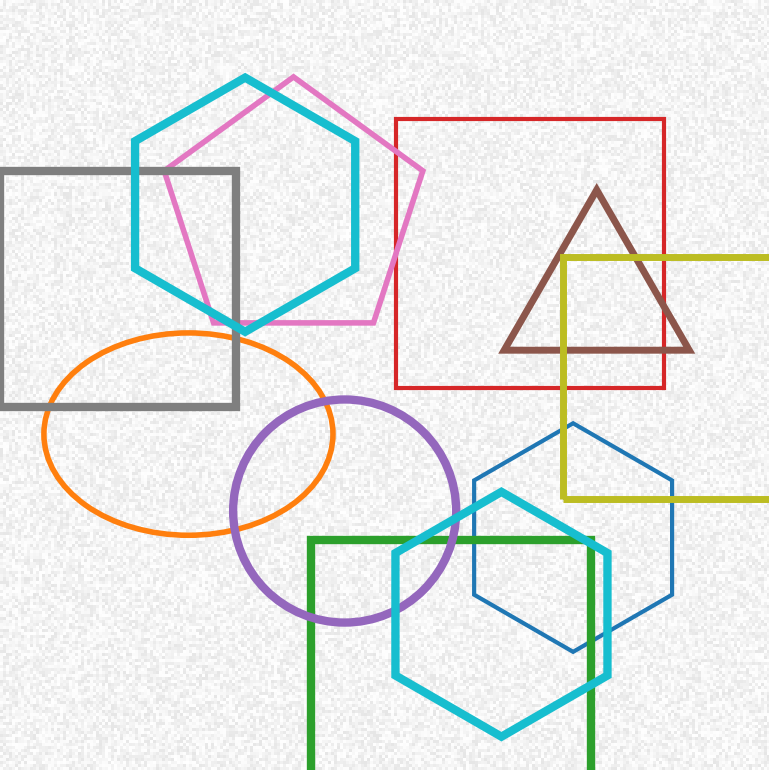[{"shape": "hexagon", "thickness": 1.5, "radius": 0.74, "center": [0.744, 0.302]}, {"shape": "oval", "thickness": 2, "radius": 0.94, "center": [0.245, 0.436]}, {"shape": "square", "thickness": 3, "radius": 0.91, "center": [0.586, 0.117]}, {"shape": "square", "thickness": 1.5, "radius": 0.87, "center": [0.688, 0.671]}, {"shape": "circle", "thickness": 3, "radius": 0.72, "center": [0.448, 0.336]}, {"shape": "triangle", "thickness": 2.5, "radius": 0.69, "center": [0.775, 0.615]}, {"shape": "pentagon", "thickness": 2, "radius": 0.88, "center": [0.381, 0.724]}, {"shape": "square", "thickness": 3, "radius": 0.77, "center": [0.153, 0.625]}, {"shape": "square", "thickness": 2.5, "radius": 0.78, "center": [0.888, 0.509]}, {"shape": "hexagon", "thickness": 3, "radius": 0.79, "center": [0.651, 0.202]}, {"shape": "hexagon", "thickness": 3, "radius": 0.83, "center": [0.318, 0.734]}]